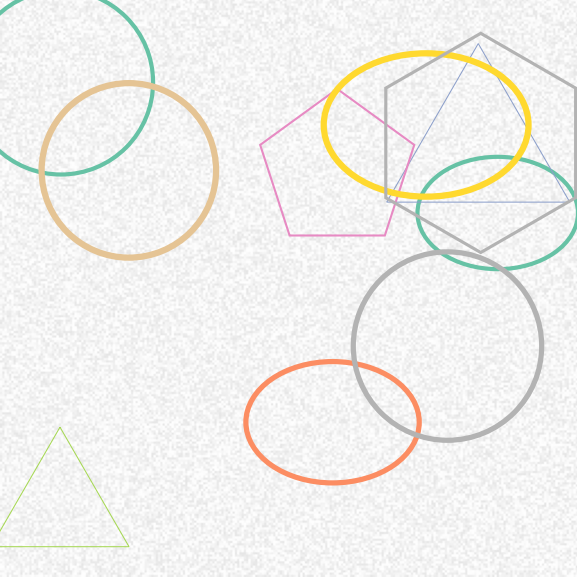[{"shape": "circle", "thickness": 2, "radius": 0.8, "center": [0.105, 0.857]}, {"shape": "oval", "thickness": 2, "radius": 0.69, "center": [0.862, 0.63]}, {"shape": "oval", "thickness": 2.5, "radius": 0.75, "center": [0.576, 0.268]}, {"shape": "triangle", "thickness": 0.5, "radius": 0.92, "center": [0.828, 0.741]}, {"shape": "pentagon", "thickness": 1, "radius": 0.7, "center": [0.584, 0.705]}, {"shape": "triangle", "thickness": 0.5, "radius": 0.69, "center": [0.104, 0.121]}, {"shape": "oval", "thickness": 3, "radius": 0.89, "center": [0.738, 0.783]}, {"shape": "circle", "thickness": 3, "radius": 0.76, "center": [0.223, 0.704]}, {"shape": "hexagon", "thickness": 1.5, "radius": 0.95, "center": [0.832, 0.752]}, {"shape": "circle", "thickness": 2.5, "radius": 0.82, "center": [0.775, 0.4]}]